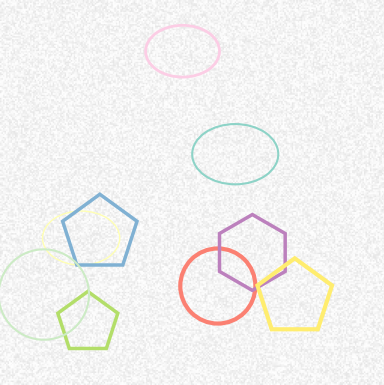[{"shape": "oval", "thickness": 1.5, "radius": 0.56, "center": [0.611, 0.6]}, {"shape": "oval", "thickness": 1, "radius": 0.5, "center": [0.211, 0.382]}, {"shape": "circle", "thickness": 3, "radius": 0.49, "center": [0.566, 0.257]}, {"shape": "pentagon", "thickness": 2.5, "radius": 0.51, "center": [0.259, 0.394]}, {"shape": "pentagon", "thickness": 2.5, "radius": 0.41, "center": [0.228, 0.161]}, {"shape": "oval", "thickness": 2, "radius": 0.48, "center": [0.474, 0.867]}, {"shape": "hexagon", "thickness": 2.5, "radius": 0.49, "center": [0.655, 0.344]}, {"shape": "circle", "thickness": 1.5, "radius": 0.59, "center": [0.114, 0.235]}, {"shape": "pentagon", "thickness": 3, "radius": 0.51, "center": [0.766, 0.227]}]